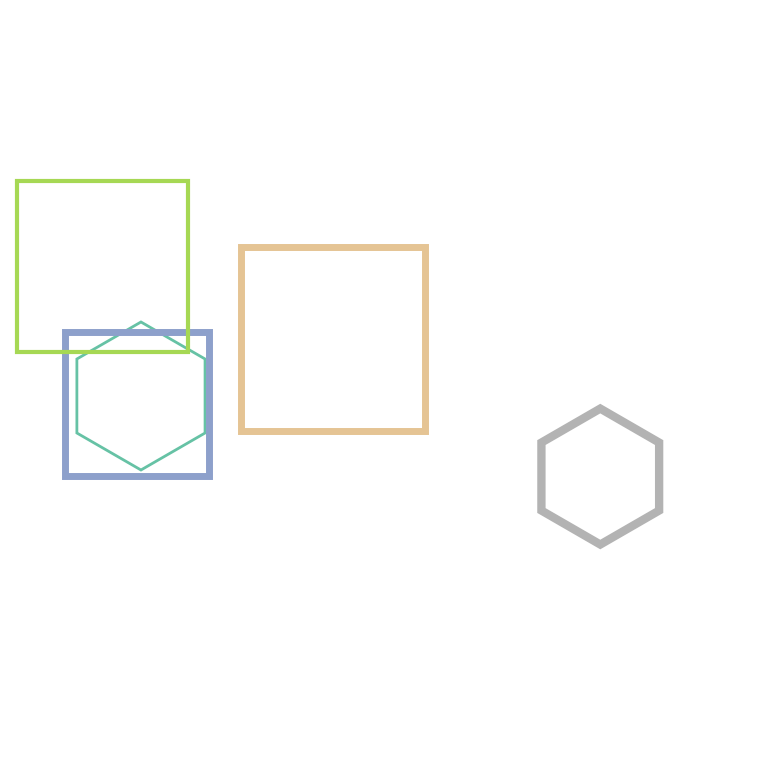[{"shape": "hexagon", "thickness": 1, "radius": 0.48, "center": [0.183, 0.486]}, {"shape": "square", "thickness": 2.5, "radius": 0.47, "center": [0.178, 0.475]}, {"shape": "square", "thickness": 1.5, "radius": 0.55, "center": [0.133, 0.654]}, {"shape": "square", "thickness": 2.5, "radius": 0.6, "center": [0.432, 0.56]}, {"shape": "hexagon", "thickness": 3, "radius": 0.44, "center": [0.78, 0.381]}]